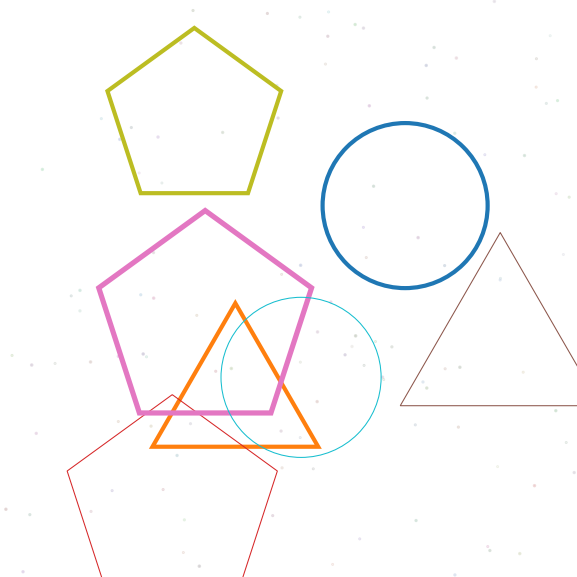[{"shape": "circle", "thickness": 2, "radius": 0.71, "center": [0.702, 0.643]}, {"shape": "triangle", "thickness": 2, "radius": 0.83, "center": [0.408, 0.308]}, {"shape": "pentagon", "thickness": 0.5, "radius": 0.96, "center": [0.298, 0.124]}, {"shape": "triangle", "thickness": 0.5, "radius": 1.0, "center": [0.866, 0.397]}, {"shape": "pentagon", "thickness": 2.5, "radius": 0.97, "center": [0.355, 0.441]}, {"shape": "pentagon", "thickness": 2, "radius": 0.79, "center": [0.336, 0.793]}, {"shape": "circle", "thickness": 0.5, "radius": 0.69, "center": [0.521, 0.346]}]